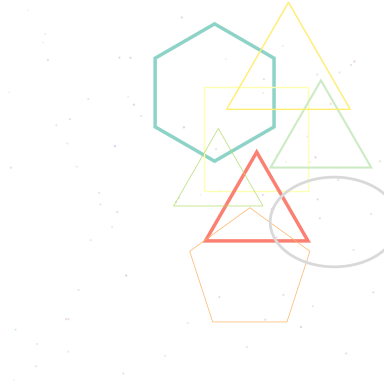[{"shape": "hexagon", "thickness": 2.5, "radius": 0.89, "center": [0.557, 0.76]}, {"shape": "square", "thickness": 1, "radius": 0.67, "center": [0.665, 0.639]}, {"shape": "triangle", "thickness": 2.5, "radius": 0.77, "center": [0.667, 0.451]}, {"shape": "pentagon", "thickness": 0.5, "radius": 0.82, "center": [0.649, 0.297]}, {"shape": "triangle", "thickness": 0.5, "radius": 0.67, "center": [0.567, 0.532]}, {"shape": "oval", "thickness": 2, "radius": 0.83, "center": [0.868, 0.423]}, {"shape": "triangle", "thickness": 1.5, "radius": 0.75, "center": [0.834, 0.64]}, {"shape": "triangle", "thickness": 1, "radius": 0.93, "center": [0.749, 0.809]}]